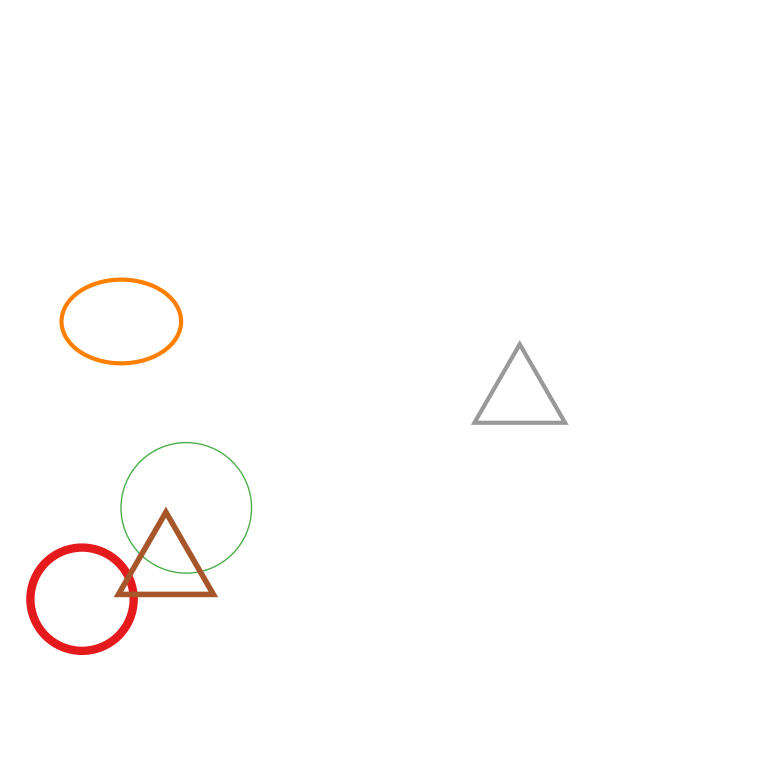[{"shape": "circle", "thickness": 3, "radius": 0.34, "center": [0.107, 0.222]}, {"shape": "circle", "thickness": 0.5, "radius": 0.42, "center": [0.242, 0.34]}, {"shape": "oval", "thickness": 1.5, "radius": 0.39, "center": [0.158, 0.582]}, {"shape": "triangle", "thickness": 2, "radius": 0.36, "center": [0.215, 0.264]}, {"shape": "triangle", "thickness": 1.5, "radius": 0.34, "center": [0.675, 0.485]}]